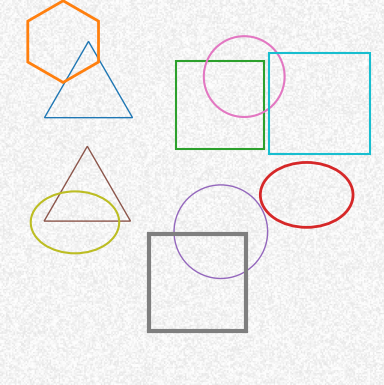[{"shape": "triangle", "thickness": 1, "radius": 0.66, "center": [0.23, 0.76]}, {"shape": "hexagon", "thickness": 2, "radius": 0.53, "center": [0.164, 0.892]}, {"shape": "square", "thickness": 1.5, "radius": 0.58, "center": [0.571, 0.728]}, {"shape": "oval", "thickness": 2, "radius": 0.6, "center": [0.797, 0.494]}, {"shape": "circle", "thickness": 1, "radius": 0.61, "center": [0.574, 0.398]}, {"shape": "triangle", "thickness": 1, "radius": 0.65, "center": [0.227, 0.49]}, {"shape": "circle", "thickness": 1.5, "radius": 0.52, "center": [0.634, 0.801]}, {"shape": "square", "thickness": 3, "radius": 0.63, "center": [0.513, 0.266]}, {"shape": "oval", "thickness": 1.5, "radius": 0.57, "center": [0.195, 0.422]}, {"shape": "square", "thickness": 1.5, "radius": 0.66, "center": [0.829, 0.731]}]